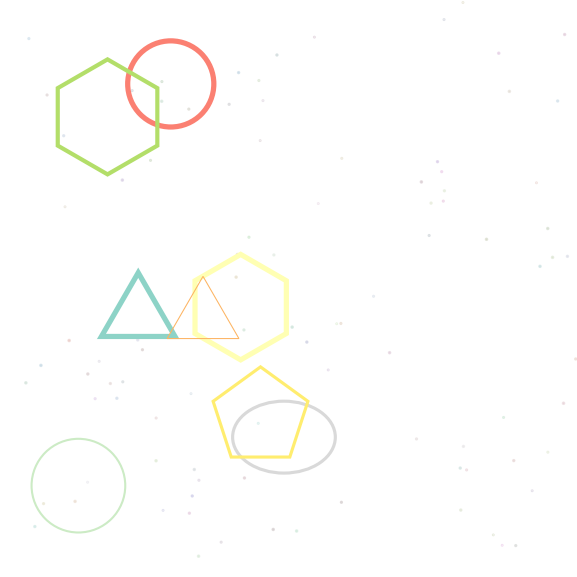[{"shape": "triangle", "thickness": 2.5, "radius": 0.37, "center": [0.239, 0.453]}, {"shape": "hexagon", "thickness": 2.5, "radius": 0.46, "center": [0.417, 0.467]}, {"shape": "circle", "thickness": 2.5, "radius": 0.37, "center": [0.296, 0.854]}, {"shape": "triangle", "thickness": 0.5, "radius": 0.36, "center": [0.352, 0.449]}, {"shape": "hexagon", "thickness": 2, "radius": 0.5, "center": [0.186, 0.797]}, {"shape": "oval", "thickness": 1.5, "radius": 0.44, "center": [0.492, 0.242]}, {"shape": "circle", "thickness": 1, "radius": 0.41, "center": [0.136, 0.158]}, {"shape": "pentagon", "thickness": 1.5, "radius": 0.43, "center": [0.451, 0.278]}]